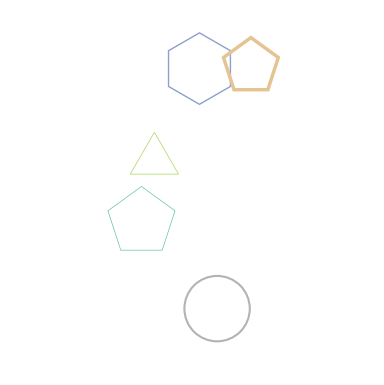[{"shape": "pentagon", "thickness": 0.5, "radius": 0.46, "center": [0.367, 0.424]}, {"shape": "hexagon", "thickness": 1, "radius": 0.46, "center": [0.518, 0.822]}, {"shape": "triangle", "thickness": 0.5, "radius": 0.36, "center": [0.401, 0.584]}, {"shape": "pentagon", "thickness": 2.5, "radius": 0.37, "center": [0.652, 0.828]}, {"shape": "circle", "thickness": 1.5, "radius": 0.42, "center": [0.564, 0.198]}]